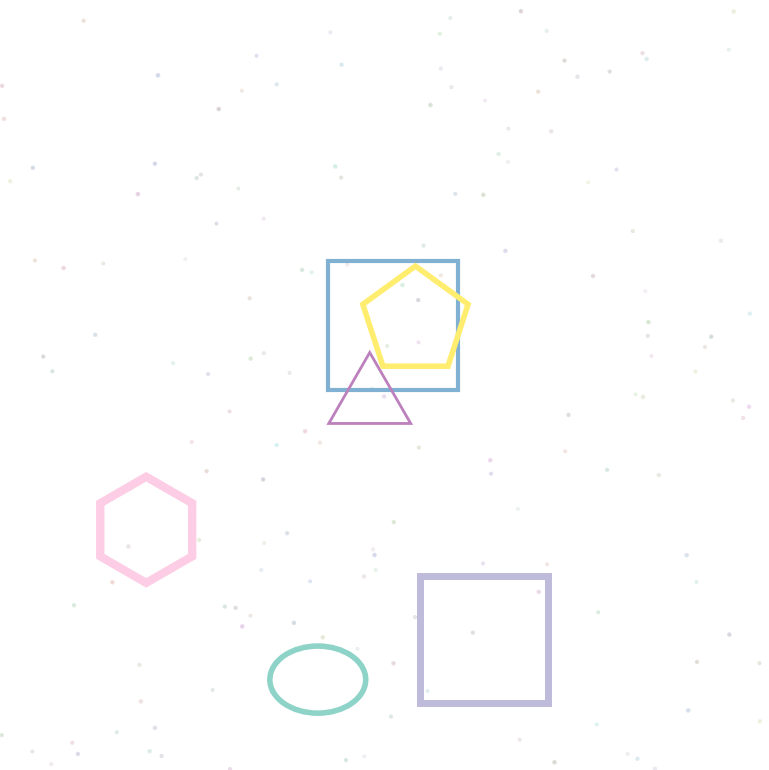[{"shape": "oval", "thickness": 2, "radius": 0.31, "center": [0.413, 0.117]}, {"shape": "square", "thickness": 2.5, "radius": 0.41, "center": [0.628, 0.17]}, {"shape": "square", "thickness": 1.5, "radius": 0.42, "center": [0.511, 0.577]}, {"shape": "hexagon", "thickness": 3, "radius": 0.34, "center": [0.19, 0.312]}, {"shape": "triangle", "thickness": 1, "radius": 0.31, "center": [0.48, 0.481]}, {"shape": "pentagon", "thickness": 2, "radius": 0.36, "center": [0.54, 0.583]}]